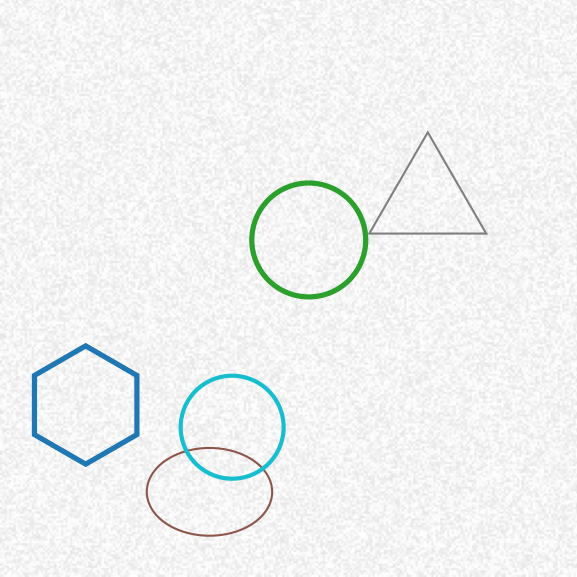[{"shape": "hexagon", "thickness": 2.5, "radius": 0.51, "center": [0.148, 0.298]}, {"shape": "circle", "thickness": 2.5, "radius": 0.49, "center": [0.535, 0.584]}, {"shape": "oval", "thickness": 1, "radius": 0.54, "center": [0.363, 0.147]}, {"shape": "triangle", "thickness": 1, "radius": 0.58, "center": [0.741, 0.653]}, {"shape": "circle", "thickness": 2, "radius": 0.45, "center": [0.402, 0.259]}]